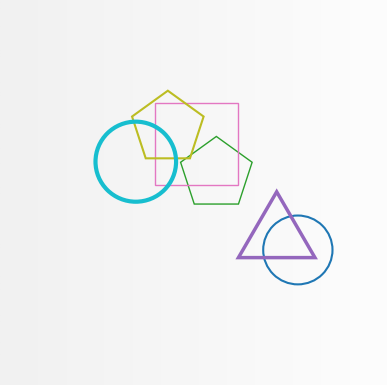[{"shape": "circle", "thickness": 1.5, "radius": 0.45, "center": [0.769, 0.351]}, {"shape": "pentagon", "thickness": 1, "radius": 0.49, "center": [0.558, 0.549]}, {"shape": "triangle", "thickness": 2.5, "radius": 0.57, "center": [0.714, 0.388]}, {"shape": "square", "thickness": 1, "radius": 0.54, "center": [0.507, 0.625]}, {"shape": "pentagon", "thickness": 1.5, "radius": 0.49, "center": [0.433, 0.667]}, {"shape": "circle", "thickness": 3, "radius": 0.52, "center": [0.35, 0.58]}]